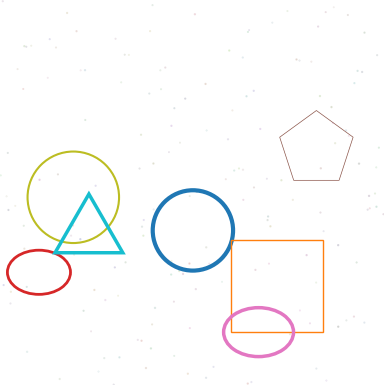[{"shape": "circle", "thickness": 3, "radius": 0.52, "center": [0.501, 0.402]}, {"shape": "square", "thickness": 1, "radius": 0.6, "center": [0.72, 0.256]}, {"shape": "oval", "thickness": 2, "radius": 0.41, "center": [0.101, 0.293]}, {"shape": "pentagon", "thickness": 0.5, "radius": 0.5, "center": [0.822, 0.613]}, {"shape": "oval", "thickness": 2.5, "radius": 0.45, "center": [0.672, 0.137]}, {"shape": "circle", "thickness": 1.5, "radius": 0.59, "center": [0.19, 0.488]}, {"shape": "triangle", "thickness": 2.5, "radius": 0.51, "center": [0.231, 0.394]}]